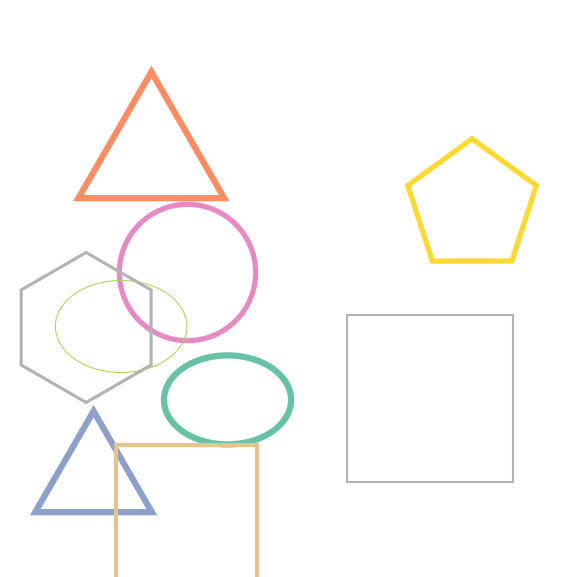[{"shape": "oval", "thickness": 3, "radius": 0.55, "center": [0.394, 0.307]}, {"shape": "triangle", "thickness": 3, "radius": 0.73, "center": [0.262, 0.729]}, {"shape": "triangle", "thickness": 3, "radius": 0.58, "center": [0.162, 0.171]}, {"shape": "circle", "thickness": 2.5, "radius": 0.59, "center": [0.325, 0.527]}, {"shape": "oval", "thickness": 0.5, "radius": 0.57, "center": [0.21, 0.434]}, {"shape": "pentagon", "thickness": 2.5, "radius": 0.59, "center": [0.817, 0.642]}, {"shape": "square", "thickness": 2, "radius": 0.61, "center": [0.323, 0.107]}, {"shape": "hexagon", "thickness": 1.5, "radius": 0.65, "center": [0.149, 0.432]}, {"shape": "square", "thickness": 1, "radius": 0.72, "center": [0.745, 0.309]}]